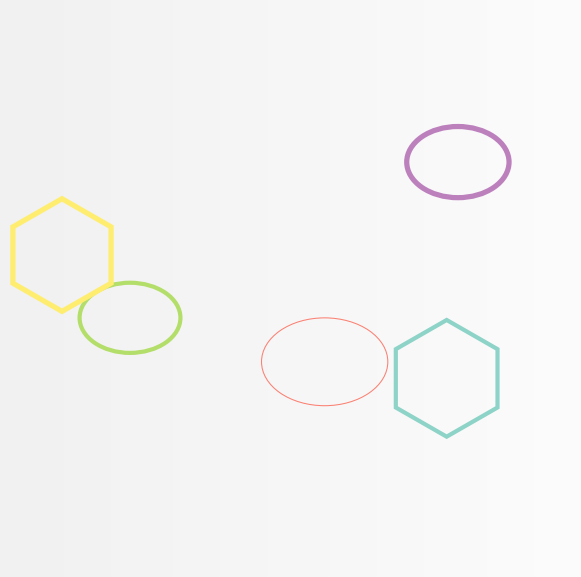[{"shape": "hexagon", "thickness": 2, "radius": 0.51, "center": [0.768, 0.344]}, {"shape": "oval", "thickness": 0.5, "radius": 0.54, "center": [0.559, 0.373]}, {"shape": "oval", "thickness": 2, "radius": 0.43, "center": [0.224, 0.449]}, {"shape": "oval", "thickness": 2.5, "radius": 0.44, "center": [0.788, 0.718]}, {"shape": "hexagon", "thickness": 2.5, "radius": 0.49, "center": [0.107, 0.557]}]